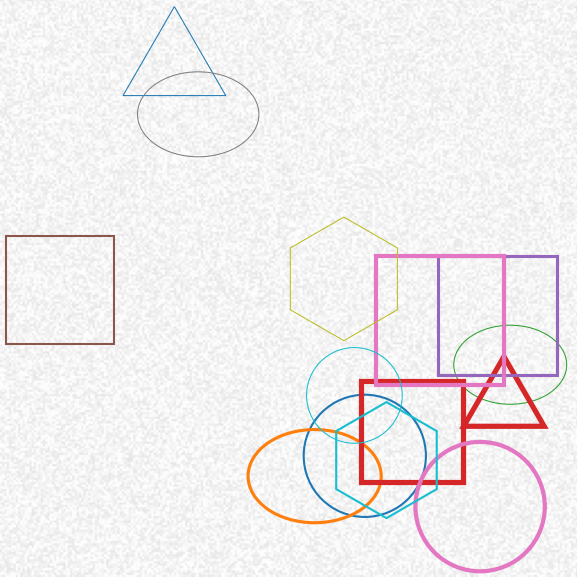[{"shape": "circle", "thickness": 1, "radius": 0.53, "center": [0.632, 0.21]}, {"shape": "triangle", "thickness": 0.5, "radius": 0.51, "center": [0.302, 0.885]}, {"shape": "oval", "thickness": 1.5, "radius": 0.58, "center": [0.545, 0.175]}, {"shape": "oval", "thickness": 0.5, "radius": 0.49, "center": [0.884, 0.368]}, {"shape": "square", "thickness": 2.5, "radius": 0.44, "center": [0.714, 0.252]}, {"shape": "triangle", "thickness": 2.5, "radius": 0.4, "center": [0.873, 0.301]}, {"shape": "square", "thickness": 1.5, "radius": 0.51, "center": [0.862, 0.453]}, {"shape": "square", "thickness": 1, "radius": 0.47, "center": [0.103, 0.497]}, {"shape": "circle", "thickness": 2, "radius": 0.56, "center": [0.831, 0.122]}, {"shape": "square", "thickness": 2, "radius": 0.56, "center": [0.761, 0.444]}, {"shape": "oval", "thickness": 0.5, "radius": 0.53, "center": [0.343, 0.801]}, {"shape": "hexagon", "thickness": 0.5, "radius": 0.54, "center": [0.595, 0.516]}, {"shape": "hexagon", "thickness": 1, "radius": 0.5, "center": [0.669, 0.202]}, {"shape": "circle", "thickness": 0.5, "radius": 0.41, "center": [0.614, 0.314]}]